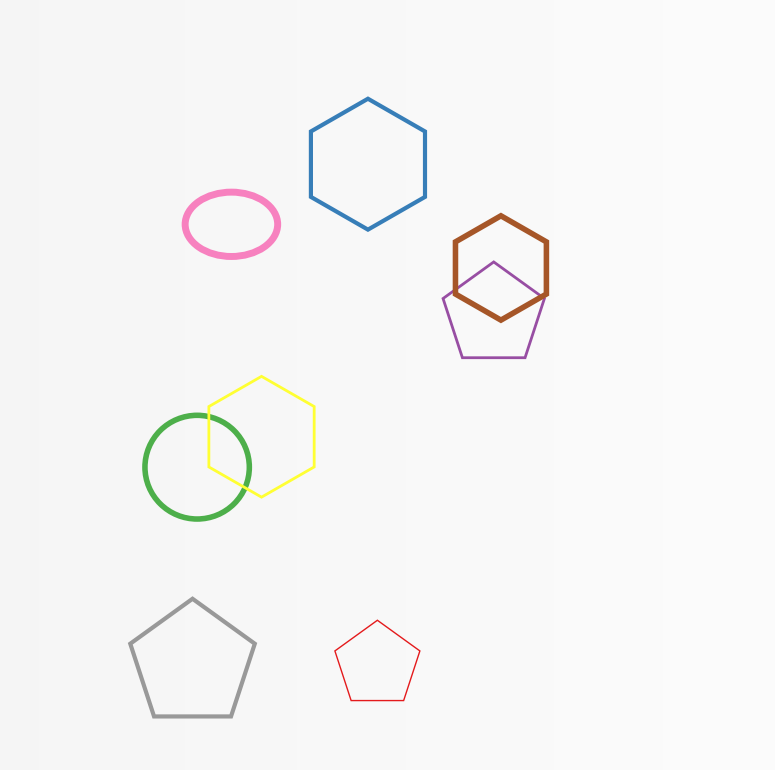[{"shape": "pentagon", "thickness": 0.5, "radius": 0.29, "center": [0.487, 0.137]}, {"shape": "hexagon", "thickness": 1.5, "radius": 0.42, "center": [0.475, 0.787]}, {"shape": "circle", "thickness": 2, "radius": 0.34, "center": [0.254, 0.393]}, {"shape": "pentagon", "thickness": 1, "radius": 0.34, "center": [0.637, 0.591]}, {"shape": "hexagon", "thickness": 1, "radius": 0.39, "center": [0.337, 0.433]}, {"shape": "hexagon", "thickness": 2, "radius": 0.34, "center": [0.646, 0.652]}, {"shape": "oval", "thickness": 2.5, "radius": 0.3, "center": [0.299, 0.709]}, {"shape": "pentagon", "thickness": 1.5, "radius": 0.42, "center": [0.248, 0.138]}]